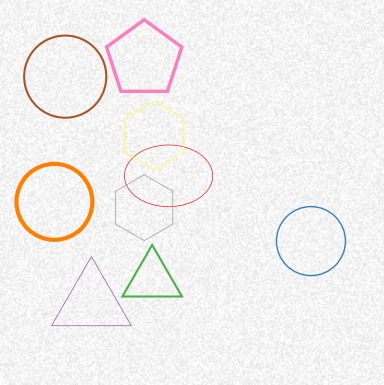[{"shape": "oval", "thickness": 0.5, "radius": 0.57, "center": [0.438, 0.543]}, {"shape": "circle", "thickness": 1, "radius": 0.45, "center": [0.808, 0.374]}, {"shape": "triangle", "thickness": 1.5, "radius": 0.45, "center": [0.395, 0.275]}, {"shape": "triangle", "thickness": 0.5, "radius": 0.6, "center": [0.238, 0.214]}, {"shape": "circle", "thickness": 3, "radius": 0.49, "center": [0.141, 0.476]}, {"shape": "hexagon", "thickness": 0.5, "radius": 0.44, "center": [0.4, 0.648]}, {"shape": "circle", "thickness": 1.5, "radius": 0.53, "center": [0.169, 0.801]}, {"shape": "pentagon", "thickness": 2.5, "radius": 0.51, "center": [0.375, 0.846]}, {"shape": "hexagon", "thickness": 0.5, "radius": 0.43, "center": [0.375, 0.461]}]